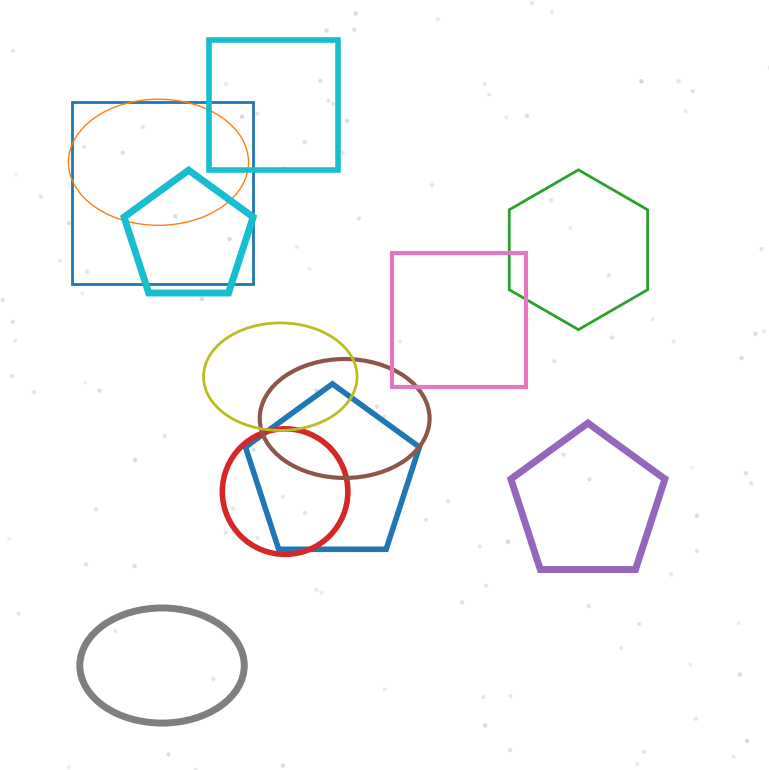[{"shape": "square", "thickness": 1, "radius": 0.59, "center": [0.211, 0.749]}, {"shape": "pentagon", "thickness": 2, "radius": 0.59, "center": [0.432, 0.383]}, {"shape": "oval", "thickness": 0.5, "radius": 0.58, "center": [0.206, 0.789]}, {"shape": "hexagon", "thickness": 1, "radius": 0.52, "center": [0.751, 0.676]}, {"shape": "circle", "thickness": 2, "radius": 0.41, "center": [0.37, 0.362]}, {"shape": "pentagon", "thickness": 2.5, "radius": 0.53, "center": [0.764, 0.345]}, {"shape": "oval", "thickness": 1.5, "radius": 0.55, "center": [0.448, 0.457]}, {"shape": "square", "thickness": 1.5, "radius": 0.44, "center": [0.596, 0.584]}, {"shape": "oval", "thickness": 2.5, "radius": 0.53, "center": [0.21, 0.136]}, {"shape": "oval", "thickness": 1, "radius": 0.5, "center": [0.364, 0.511]}, {"shape": "pentagon", "thickness": 2.5, "radius": 0.44, "center": [0.245, 0.691]}, {"shape": "square", "thickness": 2, "radius": 0.42, "center": [0.355, 0.864]}]